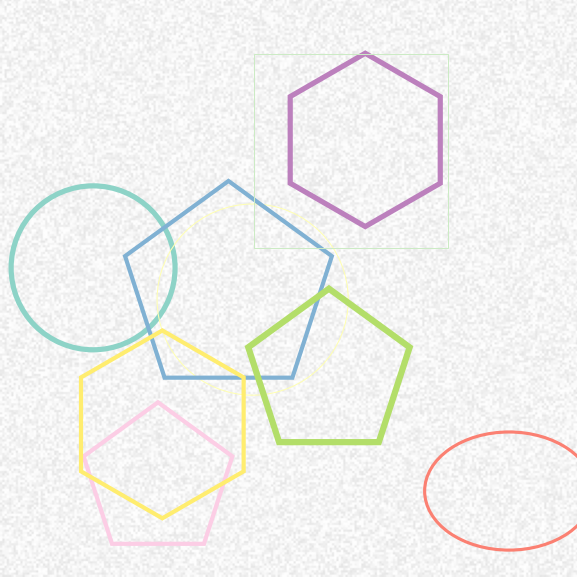[{"shape": "circle", "thickness": 2.5, "radius": 0.71, "center": [0.161, 0.535]}, {"shape": "circle", "thickness": 0.5, "radius": 0.83, "center": [0.438, 0.48]}, {"shape": "oval", "thickness": 1.5, "radius": 0.73, "center": [0.881, 0.149]}, {"shape": "pentagon", "thickness": 2, "radius": 0.94, "center": [0.396, 0.497]}, {"shape": "pentagon", "thickness": 3, "radius": 0.73, "center": [0.57, 0.352]}, {"shape": "pentagon", "thickness": 2, "radius": 0.68, "center": [0.274, 0.167]}, {"shape": "hexagon", "thickness": 2.5, "radius": 0.75, "center": [0.632, 0.757]}, {"shape": "square", "thickness": 0.5, "radius": 0.84, "center": [0.608, 0.737]}, {"shape": "hexagon", "thickness": 2, "radius": 0.81, "center": [0.281, 0.264]}]